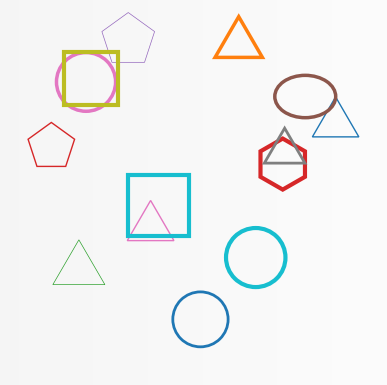[{"shape": "circle", "thickness": 2, "radius": 0.36, "center": [0.517, 0.171]}, {"shape": "triangle", "thickness": 1, "radius": 0.35, "center": [0.866, 0.679]}, {"shape": "triangle", "thickness": 2.5, "radius": 0.35, "center": [0.616, 0.886]}, {"shape": "triangle", "thickness": 0.5, "radius": 0.39, "center": [0.204, 0.299]}, {"shape": "hexagon", "thickness": 3, "radius": 0.33, "center": [0.73, 0.574]}, {"shape": "pentagon", "thickness": 1, "radius": 0.32, "center": [0.132, 0.619]}, {"shape": "pentagon", "thickness": 0.5, "radius": 0.36, "center": [0.331, 0.896]}, {"shape": "oval", "thickness": 2.5, "radius": 0.39, "center": [0.788, 0.749]}, {"shape": "triangle", "thickness": 1, "radius": 0.35, "center": [0.389, 0.41]}, {"shape": "circle", "thickness": 2.5, "radius": 0.38, "center": [0.222, 0.787]}, {"shape": "triangle", "thickness": 2, "radius": 0.3, "center": [0.735, 0.607]}, {"shape": "square", "thickness": 3, "radius": 0.35, "center": [0.234, 0.796]}, {"shape": "circle", "thickness": 3, "radius": 0.38, "center": [0.66, 0.331]}, {"shape": "square", "thickness": 3, "radius": 0.4, "center": [0.409, 0.467]}]